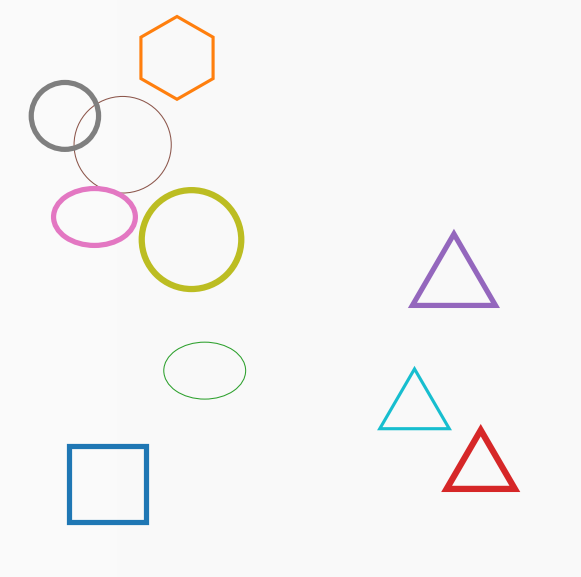[{"shape": "square", "thickness": 2.5, "radius": 0.33, "center": [0.185, 0.161]}, {"shape": "hexagon", "thickness": 1.5, "radius": 0.36, "center": [0.305, 0.899]}, {"shape": "oval", "thickness": 0.5, "radius": 0.35, "center": [0.352, 0.357]}, {"shape": "triangle", "thickness": 3, "radius": 0.34, "center": [0.827, 0.186]}, {"shape": "triangle", "thickness": 2.5, "radius": 0.41, "center": [0.781, 0.512]}, {"shape": "circle", "thickness": 0.5, "radius": 0.42, "center": [0.211, 0.749]}, {"shape": "oval", "thickness": 2.5, "radius": 0.35, "center": [0.163, 0.623]}, {"shape": "circle", "thickness": 2.5, "radius": 0.29, "center": [0.112, 0.798]}, {"shape": "circle", "thickness": 3, "radius": 0.43, "center": [0.329, 0.584]}, {"shape": "triangle", "thickness": 1.5, "radius": 0.35, "center": [0.713, 0.291]}]